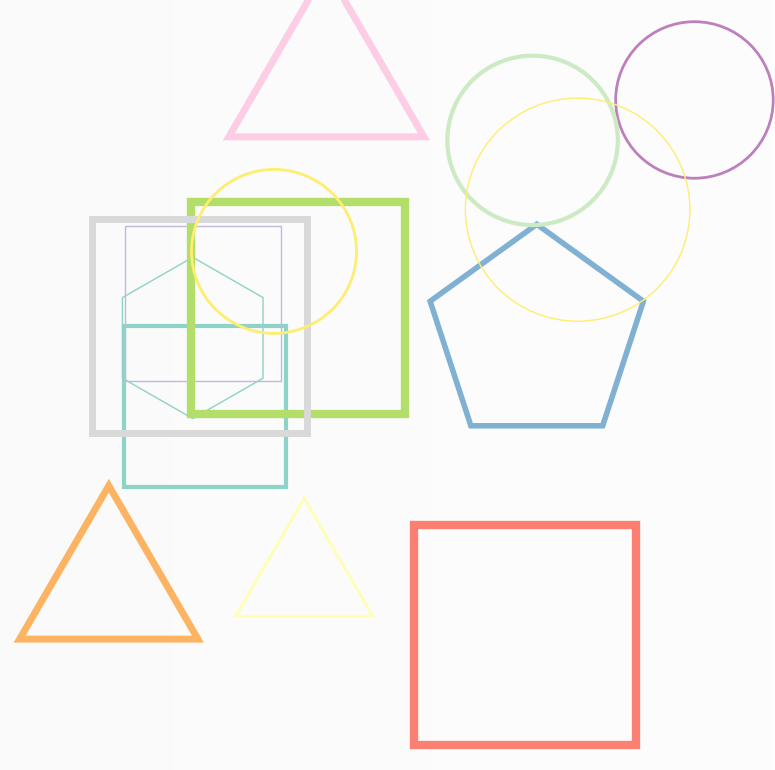[{"shape": "square", "thickness": 1.5, "radius": 0.52, "center": [0.265, 0.473]}, {"shape": "hexagon", "thickness": 0.5, "radius": 0.52, "center": [0.249, 0.561]}, {"shape": "triangle", "thickness": 1, "radius": 0.51, "center": [0.393, 0.251]}, {"shape": "square", "thickness": 0.5, "radius": 0.5, "center": [0.262, 0.606]}, {"shape": "square", "thickness": 3, "radius": 0.71, "center": [0.677, 0.175]}, {"shape": "pentagon", "thickness": 2, "radius": 0.72, "center": [0.693, 0.564]}, {"shape": "triangle", "thickness": 2.5, "radius": 0.66, "center": [0.14, 0.236]}, {"shape": "square", "thickness": 3, "radius": 0.69, "center": [0.384, 0.6]}, {"shape": "triangle", "thickness": 2.5, "radius": 0.73, "center": [0.421, 0.895]}, {"shape": "square", "thickness": 2.5, "radius": 0.7, "center": [0.257, 0.577]}, {"shape": "circle", "thickness": 1, "radius": 0.51, "center": [0.896, 0.87]}, {"shape": "circle", "thickness": 1.5, "radius": 0.55, "center": [0.687, 0.818]}, {"shape": "circle", "thickness": 0.5, "radius": 0.72, "center": [0.745, 0.728]}, {"shape": "circle", "thickness": 1, "radius": 0.53, "center": [0.354, 0.674]}]